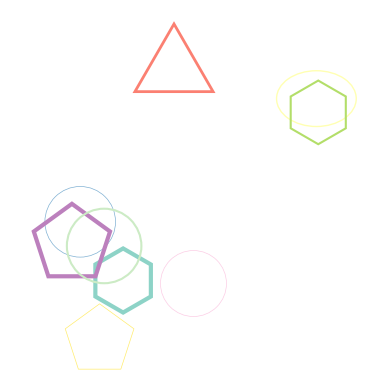[{"shape": "hexagon", "thickness": 3, "radius": 0.42, "center": [0.32, 0.271]}, {"shape": "oval", "thickness": 1, "radius": 0.52, "center": [0.822, 0.744]}, {"shape": "triangle", "thickness": 2, "radius": 0.59, "center": [0.452, 0.821]}, {"shape": "circle", "thickness": 0.5, "radius": 0.46, "center": [0.208, 0.424]}, {"shape": "hexagon", "thickness": 1.5, "radius": 0.41, "center": [0.827, 0.708]}, {"shape": "circle", "thickness": 0.5, "radius": 0.43, "center": [0.503, 0.264]}, {"shape": "pentagon", "thickness": 3, "radius": 0.52, "center": [0.187, 0.367]}, {"shape": "circle", "thickness": 1.5, "radius": 0.48, "center": [0.27, 0.361]}, {"shape": "pentagon", "thickness": 0.5, "radius": 0.47, "center": [0.259, 0.117]}]